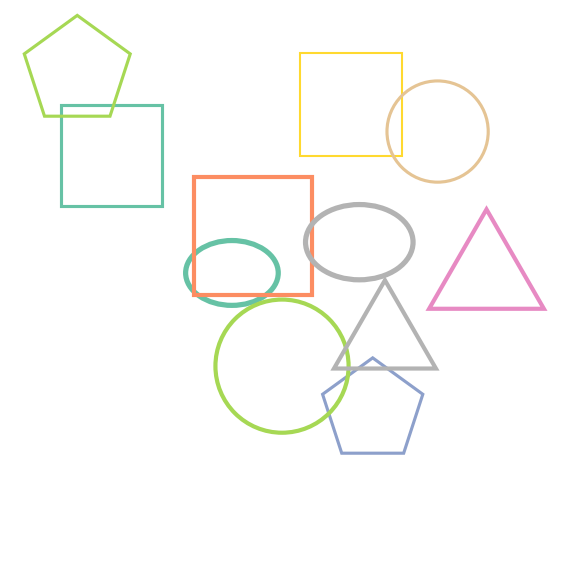[{"shape": "square", "thickness": 1.5, "radius": 0.44, "center": [0.193, 0.73]}, {"shape": "oval", "thickness": 2.5, "radius": 0.4, "center": [0.402, 0.526]}, {"shape": "square", "thickness": 2, "radius": 0.51, "center": [0.438, 0.591]}, {"shape": "pentagon", "thickness": 1.5, "radius": 0.46, "center": [0.645, 0.288]}, {"shape": "triangle", "thickness": 2, "radius": 0.57, "center": [0.842, 0.522]}, {"shape": "circle", "thickness": 2, "radius": 0.58, "center": [0.488, 0.365]}, {"shape": "pentagon", "thickness": 1.5, "radius": 0.48, "center": [0.134, 0.876]}, {"shape": "square", "thickness": 1, "radius": 0.44, "center": [0.608, 0.819]}, {"shape": "circle", "thickness": 1.5, "radius": 0.44, "center": [0.758, 0.771]}, {"shape": "triangle", "thickness": 2, "radius": 0.51, "center": [0.667, 0.412]}, {"shape": "oval", "thickness": 2.5, "radius": 0.47, "center": [0.622, 0.58]}]